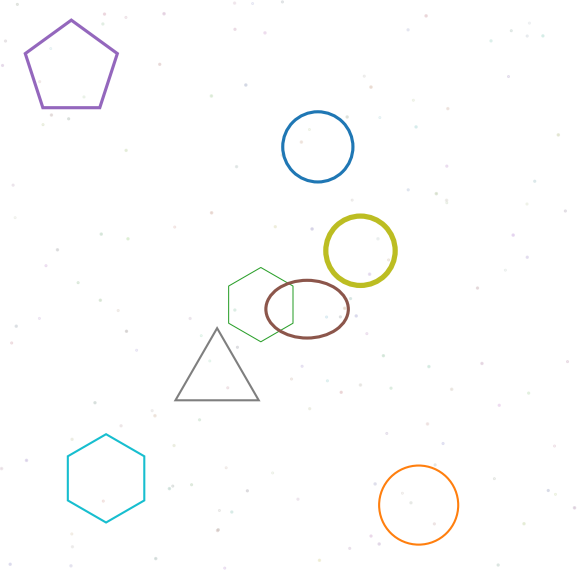[{"shape": "circle", "thickness": 1.5, "radius": 0.3, "center": [0.55, 0.745]}, {"shape": "circle", "thickness": 1, "radius": 0.34, "center": [0.725, 0.125]}, {"shape": "hexagon", "thickness": 0.5, "radius": 0.32, "center": [0.452, 0.472]}, {"shape": "pentagon", "thickness": 1.5, "radius": 0.42, "center": [0.123, 0.88]}, {"shape": "oval", "thickness": 1.5, "radius": 0.36, "center": [0.532, 0.464]}, {"shape": "triangle", "thickness": 1, "radius": 0.42, "center": [0.376, 0.348]}, {"shape": "circle", "thickness": 2.5, "radius": 0.3, "center": [0.624, 0.565]}, {"shape": "hexagon", "thickness": 1, "radius": 0.38, "center": [0.184, 0.171]}]